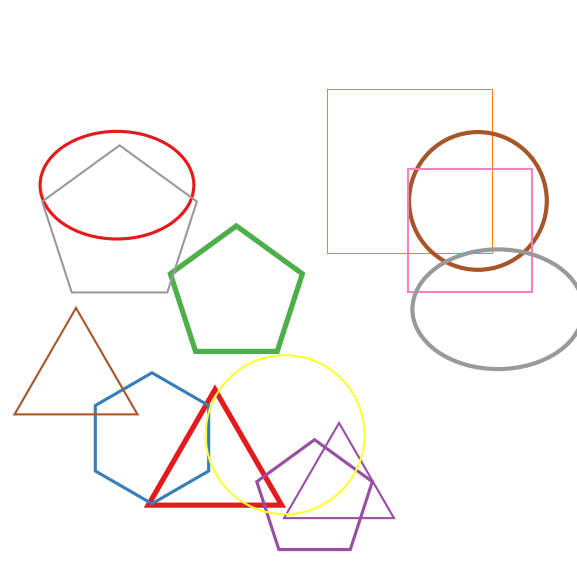[{"shape": "triangle", "thickness": 2.5, "radius": 0.67, "center": [0.372, 0.191]}, {"shape": "oval", "thickness": 1.5, "radius": 0.67, "center": [0.203, 0.678]}, {"shape": "hexagon", "thickness": 1.5, "radius": 0.57, "center": [0.263, 0.24]}, {"shape": "pentagon", "thickness": 2.5, "radius": 0.6, "center": [0.409, 0.488]}, {"shape": "pentagon", "thickness": 1.5, "radius": 0.53, "center": [0.545, 0.133]}, {"shape": "triangle", "thickness": 1, "radius": 0.55, "center": [0.587, 0.157]}, {"shape": "square", "thickness": 0.5, "radius": 0.71, "center": [0.709, 0.703]}, {"shape": "circle", "thickness": 1, "radius": 0.69, "center": [0.494, 0.246]}, {"shape": "triangle", "thickness": 1, "radius": 0.61, "center": [0.132, 0.343]}, {"shape": "circle", "thickness": 2, "radius": 0.6, "center": [0.828, 0.651]}, {"shape": "square", "thickness": 1, "radius": 0.53, "center": [0.814, 0.6]}, {"shape": "oval", "thickness": 2, "radius": 0.74, "center": [0.862, 0.464]}, {"shape": "pentagon", "thickness": 1, "radius": 0.7, "center": [0.207, 0.607]}]